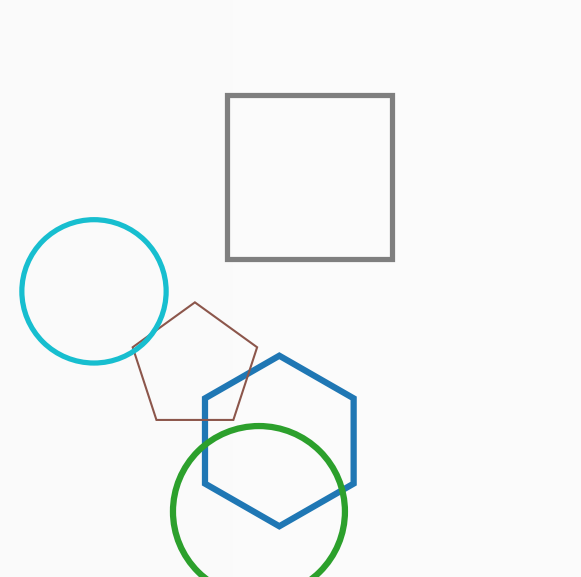[{"shape": "hexagon", "thickness": 3, "radius": 0.74, "center": [0.481, 0.236]}, {"shape": "circle", "thickness": 3, "radius": 0.74, "center": [0.446, 0.113]}, {"shape": "pentagon", "thickness": 1, "radius": 0.56, "center": [0.335, 0.363]}, {"shape": "square", "thickness": 2.5, "radius": 0.71, "center": [0.533, 0.692]}, {"shape": "circle", "thickness": 2.5, "radius": 0.62, "center": [0.162, 0.495]}]